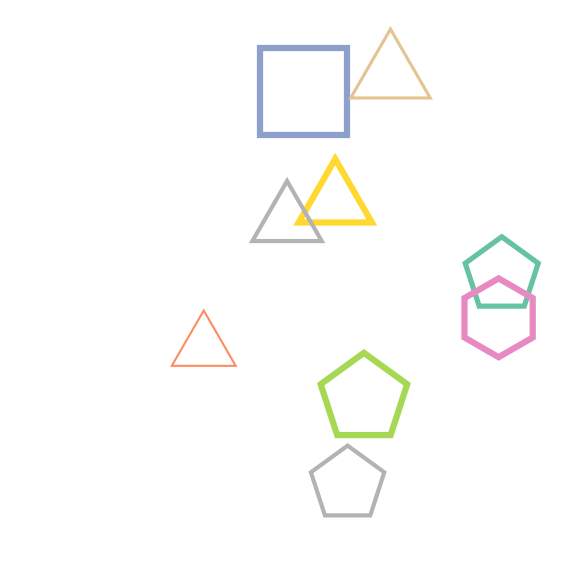[{"shape": "pentagon", "thickness": 2.5, "radius": 0.33, "center": [0.869, 0.523]}, {"shape": "triangle", "thickness": 1, "radius": 0.32, "center": [0.353, 0.398]}, {"shape": "square", "thickness": 3, "radius": 0.38, "center": [0.525, 0.841]}, {"shape": "hexagon", "thickness": 3, "radius": 0.34, "center": [0.863, 0.449]}, {"shape": "pentagon", "thickness": 3, "radius": 0.39, "center": [0.63, 0.309]}, {"shape": "triangle", "thickness": 3, "radius": 0.37, "center": [0.581, 0.65]}, {"shape": "triangle", "thickness": 1.5, "radius": 0.4, "center": [0.676, 0.869]}, {"shape": "pentagon", "thickness": 2, "radius": 0.33, "center": [0.602, 0.161]}, {"shape": "triangle", "thickness": 2, "radius": 0.35, "center": [0.497, 0.616]}]